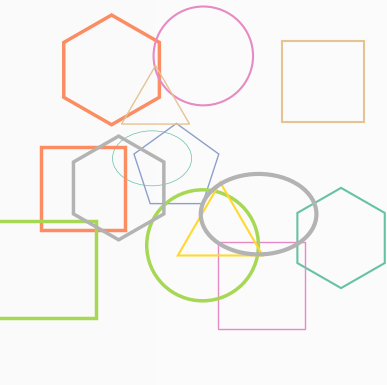[{"shape": "oval", "thickness": 0.5, "radius": 0.51, "center": [0.392, 0.589]}, {"shape": "hexagon", "thickness": 1.5, "radius": 0.65, "center": [0.88, 0.382]}, {"shape": "square", "thickness": 2.5, "radius": 0.54, "center": [0.215, 0.51]}, {"shape": "hexagon", "thickness": 2.5, "radius": 0.71, "center": [0.288, 0.819]}, {"shape": "pentagon", "thickness": 1, "radius": 0.58, "center": [0.455, 0.564]}, {"shape": "circle", "thickness": 1.5, "radius": 0.64, "center": [0.525, 0.855]}, {"shape": "square", "thickness": 1, "radius": 0.56, "center": [0.674, 0.259]}, {"shape": "circle", "thickness": 2.5, "radius": 0.72, "center": [0.523, 0.363]}, {"shape": "square", "thickness": 2.5, "radius": 0.63, "center": [0.122, 0.299]}, {"shape": "triangle", "thickness": 1.5, "radius": 0.63, "center": [0.568, 0.4]}, {"shape": "square", "thickness": 1.5, "radius": 0.53, "center": [0.833, 0.789]}, {"shape": "triangle", "thickness": 1, "radius": 0.51, "center": [0.401, 0.728]}, {"shape": "oval", "thickness": 3, "radius": 0.75, "center": [0.667, 0.444]}, {"shape": "hexagon", "thickness": 2.5, "radius": 0.67, "center": [0.306, 0.512]}]